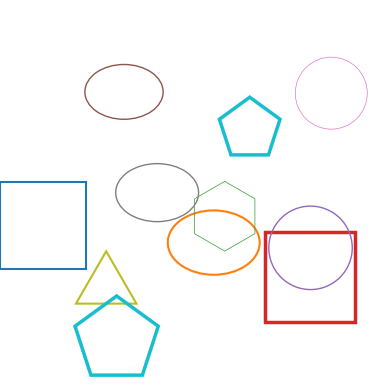[{"shape": "square", "thickness": 1.5, "radius": 0.56, "center": [0.112, 0.414]}, {"shape": "oval", "thickness": 1.5, "radius": 0.6, "center": [0.555, 0.37]}, {"shape": "hexagon", "thickness": 0.5, "radius": 0.45, "center": [0.584, 0.438]}, {"shape": "square", "thickness": 2.5, "radius": 0.59, "center": [0.805, 0.281]}, {"shape": "circle", "thickness": 1, "radius": 0.54, "center": [0.807, 0.356]}, {"shape": "oval", "thickness": 1, "radius": 0.51, "center": [0.322, 0.761]}, {"shape": "circle", "thickness": 0.5, "radius": 0.47, "center": [0.86, 0.758]}, {"shape": "oval", "thickness": 1, "radius": 0.54, "center": [0.408, 0.5]}, {"shape": "triangle", "thickness": 1.5, "radius": 0.45, "center": [0.276, 0.257]}, {"shape": "pentagon", "thickness": 2.5, "radius": 0.41, "center": [0.649, 0.665]}, {"shape": "pentagon", "thickness": 2.5, "radius": 0.57, "center": [0.303, 0.118]}]